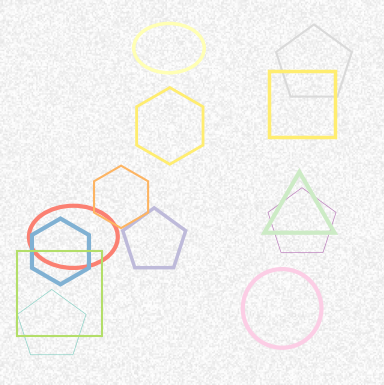[{"shape": "pentagon", "thickness": 0.5, "radius": 0.47, "center": [0.134, 0.154]}, {"shape": "oval", "thickness": 2.5, "radius": 0.46, "center": [0.439, 0.875]}, {"shape": "pentagon", "thickness": 2.5, "radius": 0.43, "center": [0.401, 0.374]}, {"shape": "oval", "thickness": 3, "radius": 0.58, "center": [0.19, 0.385]}, {"shape": "hexagon", "thickness": 3, "radius": 0.43, "center": [0.157, 0.347]}, {"shape": "hexagon", "thickness": 1.5, "radius": 0.41, "center": [0.314, 0.489]}, {"shape": "square", "thickness": 1.5, "radius": 0.55, "center": [0.154, 0.237]}, {"shape": "circle", "thickness": 3, "radius": 0.51, "center": [0.733, 0.199]}, {"shape": "pentagon", "thickness": 1.5, "radius": 0.52, "center": [0.815, 0.833]}, {"shape": "pentagon", "thickness": 0.5, "radius": 0.46, "center": [0.784, 0.42]}, {"shape": "triangle", "thickness": 3, "radius": 0.53, "center": [0.778, 0.448]}, {"shape": "square", "thickness": 2.5, "radius": 0.43, "center": [0.783, 0.729]}, {"shape": "hexagon", "thickness": 2, "radius": 0.5, "center": [0.441, 0.673]}]